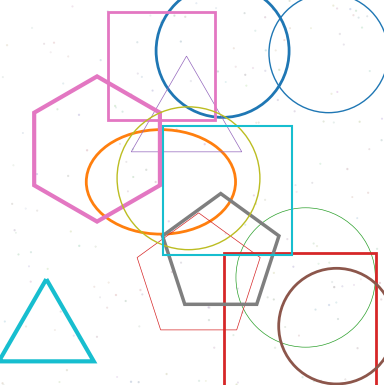[{"shape": "circle", "thickness": 1, "radius": 0.77, "center": [0.853, 0.862]}, {"shape": "circle", "thickness": 2, "radius": 0.86, "center": [0.578, 0.868]}, {"shape": "oval", "thickness": 2, "radius": 0.97, "center": [0.418, 0.528]}, {"shape": "circle", "thickness": 0.5, "radius": 0.91, "center": [0.794, 0.279]}, {"shape": "square", "thickness": 2, "radius": 0.99, "center": [0.779, 0.146]}, {"shape": "pentagon", "thickness": 0.5, "radius": 0.84, "center": [0.516, 0.279]}, {"shape": "triangle", "thickness": 0.5, "radius": 0.83, "center": [0.484, 0.689]}, {"shape": "circle", "thickness": 2, "radius": 0.75, "center": [0.874, 0.153]}, {"shape": "square", "thickness": 2, "radius": 0.7, "center": [0.42, 0.829]}, {"shape": "hexagon", "thickness": 3, "radius": 0.94, "center": [0.252, 0.613]}, {"shape": "pentagon", "thickness": 2.5, "radius": 0.79, "center": [0.573, 0.338]}, {"shape": "circle", "thickness": 1, "radius": 0.93, "center": [0.49, 0.537]}, {"shape": "square", "thickness": 1.5, "radius": 0.84, "center": [0.59, 0.505]}, {"shape": "triangle", "thickness": 3, "radius": 0.71, "center": [0.12, 0.133]}]